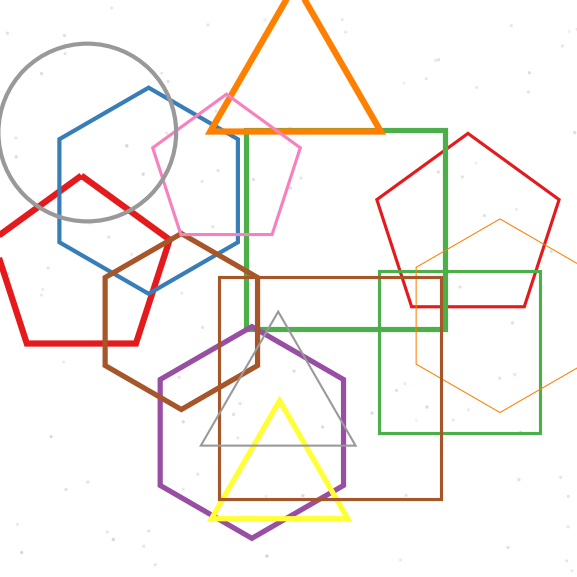[{"shape": "pentagon", "thickness": 3, "radius": 0.8, "center": [0.141, 0.534]}, {"shape": "pentagon", "thickness": 1.5, "radius": 0.83, "center": [0.81, 0.602]}, {"shape": "hexagon", "thickness": 2, "radius": 0.89, "center": [0.257, 0.669]}, {"shape": "square", "thickness": 1.5, "radius": 0.7, "center": [0.796, 0.39]}, {"shape": "square", "thickness": 2.5, "radius": 0.86, "center": [0.598, 0.602]}, {"shape": "hexagon", "thickness": 2.5, "radius": 0.92, "center": [0.436, 0.25]}, {"shape": "hexagon", "thickness": 0.5, "radius": 0.84, "center": [0.866, 0.452]}, {"shape": "triangle", "thickness": 3, "radius": 0.85, "center": [0.512, 0.857]}, {"shape": "triangle", "thickness": 2.5, "radius": 0.68, "center": [0.484, 0.169]}, {"shape": "square", "thickness": 1.5, "radius": 0.96, "center": [0.571, 0.328]}, {"shape": "hexagon", "thickness": 2.5, "radius": 0.76, "center": [0.314, 0.442]}, {"shape": "pentagon", "thickness": 1.5, "radius": 0.67, "center": [0.392, 0.702]}, {"shape": "triangle", "thickness": 1, "radius": 0.77, "center": [0.482, 0.305]}, {"shape": "circle", "thickness": 2, "radius": 0.77, "center": [0.151, 0.77]}]